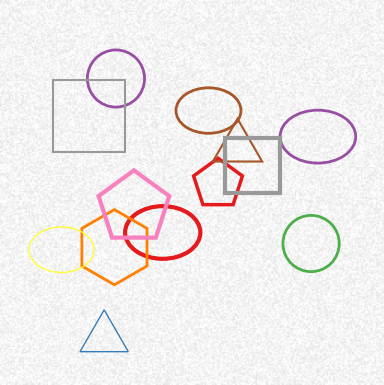[{"shape": "oval", "thickness": 3, "radius": 0.49, "center": [0.423, 0.396]}, {"shape": "pentagon", "thickness": 2.5, "radius": 0.33, "center": [0.566, 0.522]}, {"shape": "triangle", "thickness": 1, "radius": 0.36, "center": [0.271, 0.123]}, {"shape": "circle", "thickness": 2, "radius": 0.37, "center": [0.808, 0.367]}, {"shape": "oval", "thickness": 2, "radius": 0.49, "center": [0.826, 0.645]}, {"shape": "circle", "thickness": 2, "radius": 0.37, "center": [0.301, 0.796]}, {"shape": "hexagon", "thickness": 2, "radius": 0.49, "center": [0.297, 0.358]}, {"shape": "oval", "thickness": 1, "radius": 0.42, "center": [0.16, 0.351]}, {"shape": "triangle", "thickness": 1.5, "radius": 0.37, "center": [0.617, 0.617]}, {"shape": "oval", "thickness": 2, "radius": 0.42, "center": [0.542, 0.713]}, {"shape": "pentagon", "thickness": 3, "radius": 0.48, "center": [0.348, 0.461]}, {"shape": "square", "thickness": 3, "radius": 0.35, "center": [0.656, 0.57]}, {"shape": "square", "thickness": 1.5, "radius": 0.47, "center": [0.232, 0.698]}]